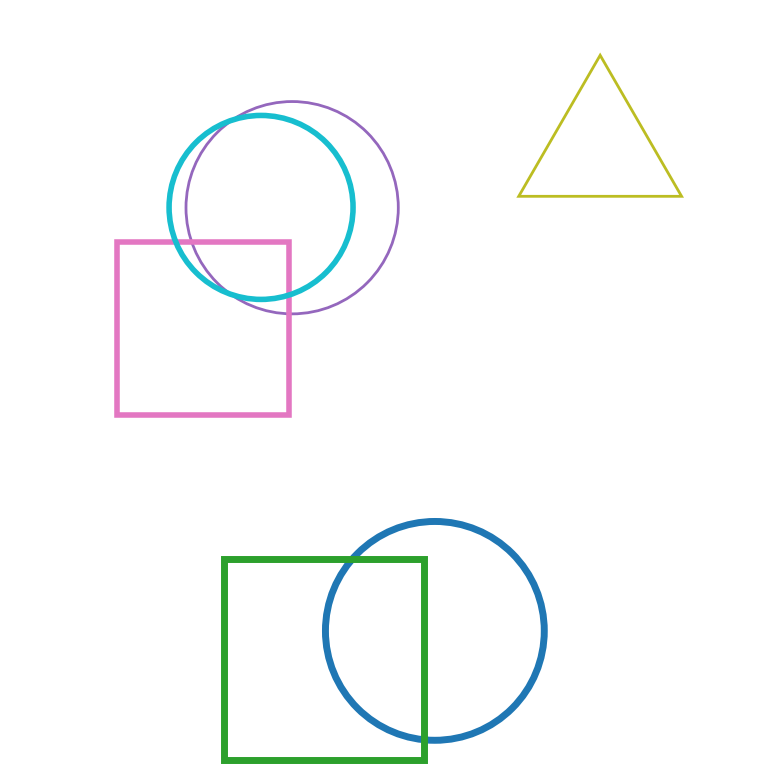[{"shape": "circle", "thickness": 2.5, "radius": 0.71, "center": [0.565, 0.181]}, {"shape": "square", "thickness": 2.5, "radius": 0.65, "center": [0.421, 0.144]}, {"shape": "circle", "thickness": 1, "radius": 0.69, "center": [0.379, 0.73]}, {"shape": "square", "thickness": 2, "radius": 0.56, "center": [0.263, 0.573]}, {"shape": "triangle", "thickness": 1, "radius": 0.61, "center": [0.779, 0.806]}, {"shape": "circle", "thickness": 2, "radius": 0.6, "center": [0.339, 0.731]}]